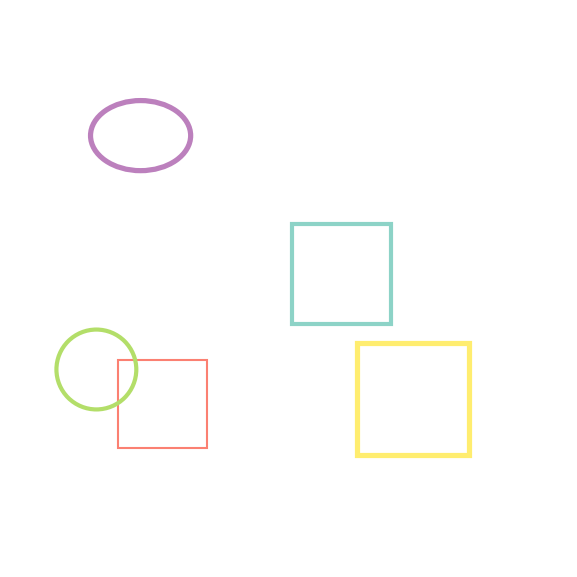[{"shape": "square", "thickness": 2, "radius": 0.43, "center": [0.591, 0.524]}, {"shape": "square", "thickness": 1, "radius": 0.38, "center": [0.281, 0.299]}, {"shape": "circle", "thickness": 2, "radius": 0.35, "center": [0.167, 0.359]}, {"shape": "oval", "thickness": 2.5, "radius": 0.43, "center": [0.243, 0.764]}, {"shape": "square", "thickness": 2.5, "radius": 0.48, "center": [0.715, 0.308]}]